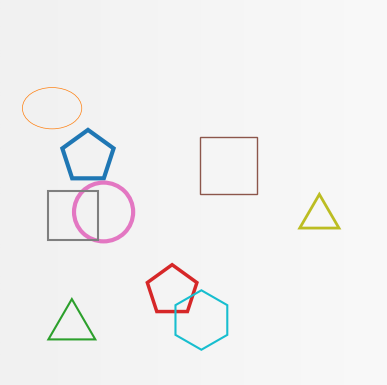[{"shape": "pentagon", "thickness": 3, "radius": 0.35, "center": [0.227, 0.593]}, {"shape": "oval", "thickness": 0.5, "radius": 0.38, "center": [0.134, 0.719]}, {"shape": "triangle", "thickness": 1.5, "radius": 0.35, "center": [0.185, 0.153]}, {"shape": "pentagon", "thickness": 2.5, "radius": 0.34, "center": [0.444, 0.245]}, {"shape": "square", "thickness": 1, "radius": 0.37, "center": [0.59, 0.57]}, {"shape": "circle", "thickness": 3, "radius": 0.38, "center": [0.267, 0.449]}, {"shape": "square", "thickness": 1.5, "radius": 0.32, "center": [0.189, 0.441]}, {"shape": "triangle", "thickness": 2, "radius": 0.29, "center": [0.824, 0.437]}, {"shape": "hexagon", "thickness": 1.5, "radius": 0.39, "center": [0.52, 0.169]}]